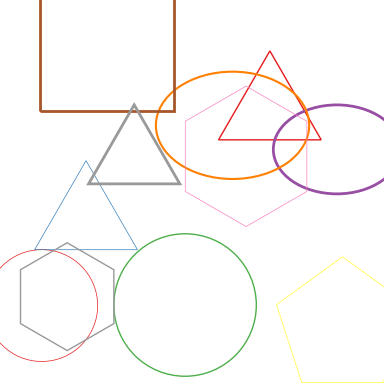[{"shape": "circle", "thickness": 0.5, "radius": 0.73, "center": [0.108, 0.206]}, {"shape": "triangle", "thickness": 1, "radius": 0.77, "center": [0.701, 0.714]}, {"shape": "triangle", "thickness": 0.5, "radius": 0.77, "center": [0.223, 0.429]}, {"shape": "circle", "thickness": 1, "radius": 0.93, "center": [0.481, 0.208]}, {"shape": "oval", "thickness": 2, "radius": 0.83, "center": [0.875, 0.612]}, {"shape": "oval", "thickness": 1.5, "radius": 1.0, "center": [0.604, 0.674]}, {"shape": "pentagon", "thickness": 0.5, "radius": 0.9, "center": [0.89, 0.153]}, {"shape": "square", "thickness": 2, "radius": 0.88, "center": [0.278, 0.888]}, {"shape": "hexagon", "thickness": 0.5, "radius": 0.91, "center": [0.639, 0.594]}, {"shape": "triangle", "thickness": 2, "radius": 0.68, "center": [0.349, 0.591]}, {"shape": "hexagon", "thickness": 1, "radius": 0.7, "center": [0.174, 0.229]}]